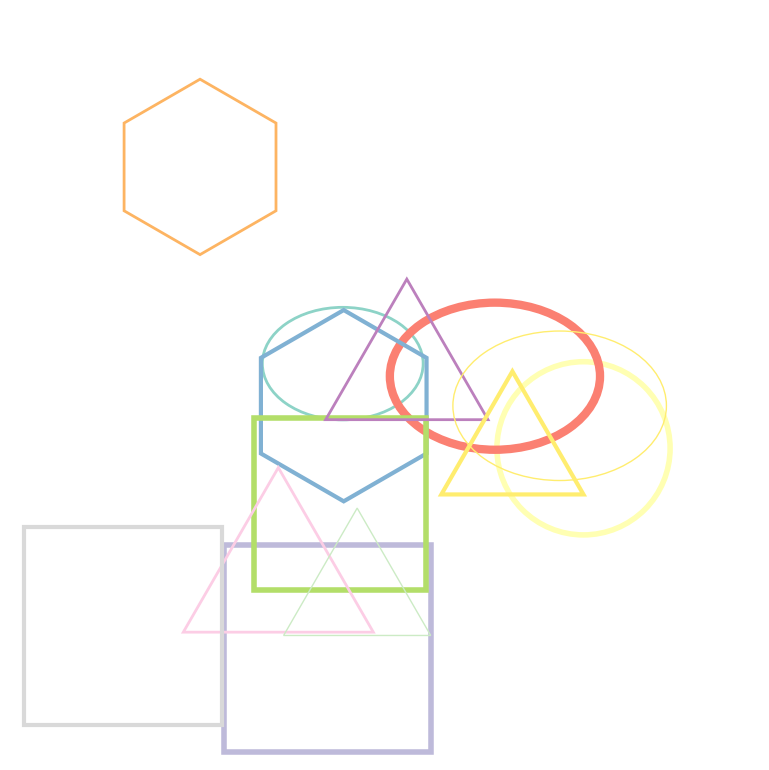[{"shape": "oval", "thickness": 1, "radius": 0.52, "center": [0.445, 0.528]}, {"shape": "circle", "thickness": 2, "radius": 0.56, "center": [0.758, 0.418]}, {"shape": "square", "thickness": 2, "radius": 0.67, "center": [0.425, 0.158]}, {"shape": "oval", "thickness": 3, "radius": 0.68, "center": [0.643, 0.511]}, {"shape": "hexagon", "thickness": 1.5, "radius": 0.62, "center": [0.446, 0.473]}, {"shape": "hexagon", "thickness": 1, "radius": 0.57, "center": [0.26, 0.783]}, {"shape": "square", "thickness": 2, "radius": 0.56, "center": [0.441, 0.345]}, {"shape": "triangle", "thickness": 1, "radius": 0.71, "center": [0.361, 0.25]}, {"shape": "square", "thickness": 1.5, "radius": 0.64, "center": [0.16, 0.187]}, {"shape": "triangle", "thickness": 1, "radius": 0.61, "center": [0.528, 0.516]}, {"shape": "triangle", "thickness": 0.5, "radius": 0.55, "center": [0.464, 0.23]}, {"shape": "oval", "thickness": 0.5, "radius": 0.69, "center": [0.727, 0.473]}, {"shape": "triangle", "thickness": 1.5, "radius": 0.53, "center": [0.665, 0.411]}]